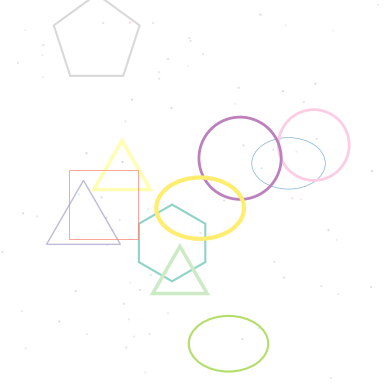[{"shape": "hexagon", "thickness": 1.5, "radius": 0.5, "center": [0.447, 0.369]}, {"shape": "triangle", "thickness": 2.5, "radius": 0.42, "center": [0.317, 0.55]}, {"shape": "triangle", "thickness": 1, "radius": 0.55, "center": [0.217, 0.421]}, {"shape": "square", "thickness": 0.5, "radius": 0.45, "center": [0.268, 0.47]}, {"shape": "oval", "thickness": 0.5, "radius": 0.48, "center": [0.749, 0.576]}, {"shape": "oval", "thickness": 1.5, "radius": 0.52, "center": [0.594, 0.107]}, {"shape": "circle", "thickness": 2, "radius": 0.46, "center": [0.815, 0.623]}, {"shape": "pentagon", "thickness": 1.5, "radius": 0.59, "center": [0.251, 0.898]}, {"shape": "circle", "thickness": 2, "radius": 0.53, "center": [0.624, 0.589]}, {"shape": "triangle", "thickness": 2.5, "radius": 0.41, "center": [0.467, 0.278]}, {"shape": "oval", "thickness": 3, "radius": 0.57, "center": [0.52, 0.459]}]